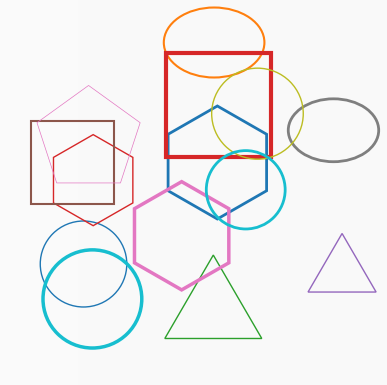[{"shape": "hexagon", "thickness": 2, "radius": 0.73, "center": [0.561, 0.578]}, {"shape": "circle", "thickness": 1, "radius": 0.56, "center": [0.216, 0.314]}, {"shape": "oval", "thickness": 1.5, "radius": 0.65, "center": [0.553, 0.89]}, {"shape": "triangle", "thickness": 1, "radius": 0.72, "center": [0.55, 0.193]}, {"shape": "square", "thickness": 3, "radius": 0.68, "center": [0.564, 0.727]}, {"shape": "hexagon", "thickness": 1, "radius": 0.59, "center": [0.24, 0.532]}, {"shape": "triangle", "thickness": 1, "radius": 0.51, "center": [0.883, 0.292]}, {"shape": "square", "thickness": 1.5, "radius": 0.54, "center": [0.188, 0.577]}, {"shape": "hexagon", "thickness": 2.5, "radius": 0.7, "center": [0.469, 0.388]}, {"shape": "pentagon", "thickness": 0.5, "radius": 0.7, "center": [0.229, 0.638]}, {"shape": "oval", "thickness": 2, "radius": 0.58, "center": [0.861, 0.662]}, {"shape": "circle", "thickness": 1, "radius": 0.59, "center": [0.664, 0.705]}, {"shape": "circle", "thickness": 2, "radius": 0.51, "center": [0.634, 0.507]}, {"shape": "circle", "thickness": 2.5, "radius": 0.64, "center": [0.238, 0.224]}]